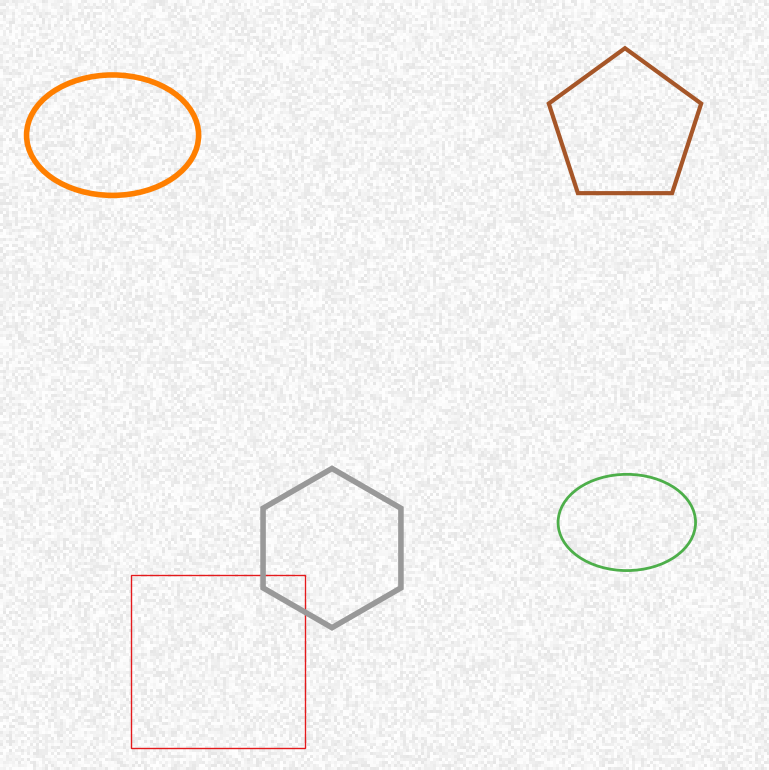[{"shape": "square", "thickness": 0.5, "radius": 0.56, "center": [0.283, 0.141]}, {"shape": "oval", "thickness": 1, "radius": 0.45, "center": [0.814, 0.321]}, {"shape": "oval", "thickness": 2, "radius": 0.56, "center": [0.146, 0.824]}, {"shape": "pentagon", "thickness": 1.5, "radius": 0.52, "center": [0.812, 0.833]}, {"shape": "hexagon", "thickness": 2, "radius": 0.52, "center": [0.431, 0.288]}]